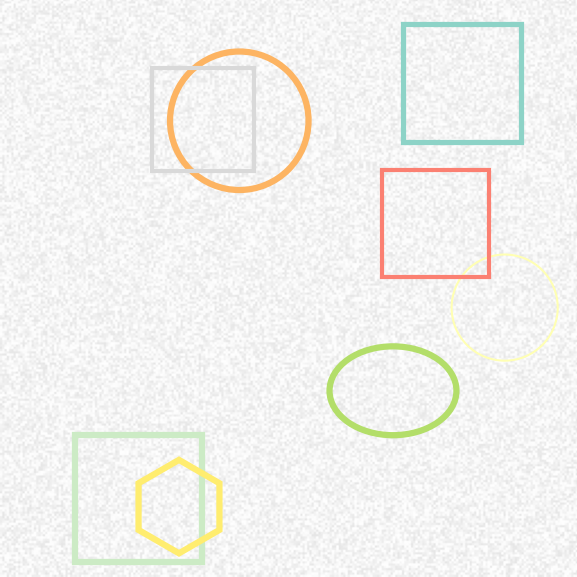[{"shape": "square", "thickness": 2.5, "radius": 0.51, "center": [0.8, 0.856]}, {"shape": "circle", "thickness": 1, "radius": 0.46, "center": [0.874, 0.466]}, {"shape": "square", "thickness": 2, "radius": 0.46, "center": [0.754, 0.612]}, {"shape": "circle", "thickness": 3, "radius": 0.6, "center": [0.414, 0.79]}, {"shape": "oval", "thickness": 3, "radius": 0.55, "center": [0.68, 0.322]}, {"shape": "square", "thickness": 2, "radius": 0.44, "center": [0.351, 0.792]}, {"shape": "square", "thickness": 3, "radius": 0.55, "center": [0.24, 0.136]}, {"shape": "hexagon", "thickness": 3, "radius": 0.4, "center": [0.31, 0.122]}]